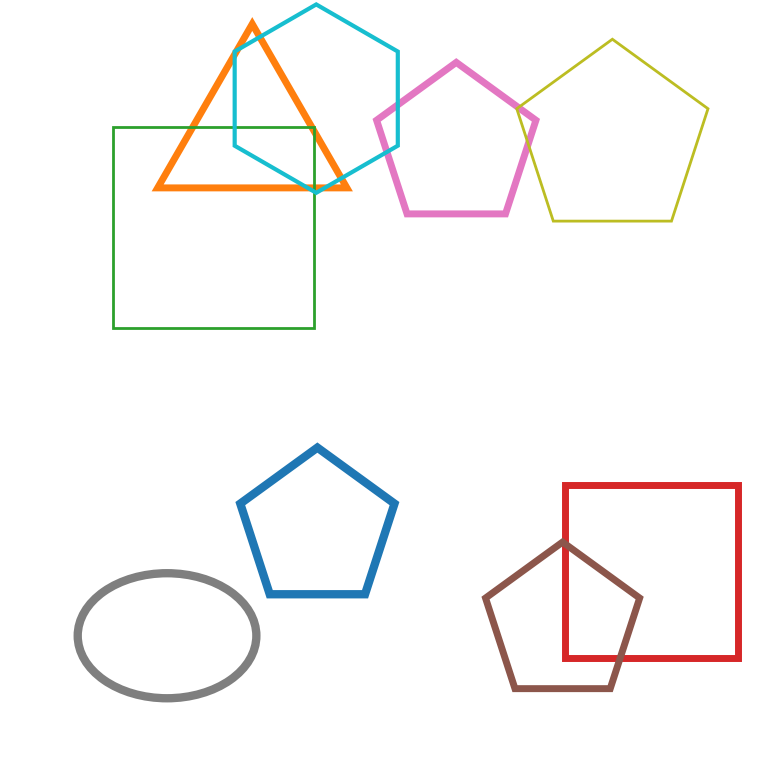[{"shape": "pentagon", "thickness": 3, "radius": 0.53, "center": [0.412, 0.313]}, {"shape": "triangle", "thickness": 2.5, "radius": 0.71, "center": [0.328, 0.827]}, {"shape": "square", "thickness": 1, "radius": 0.65, "center": [0.277, 0.704]}, {"shape": "square", "thickness": 2.5, "radius": 0.56, "center": [0.846, 0.257]}, {"shape": "pentagon", "thickness": 2.5, "radius": 0.53, "center": [0.731, 0.191]}, {"shape": "pentagon", "thickness": 2.5, "radius": 0.54, "center": [0.593, 0.81]}, {"shape": "oval", "thickness": 3, "radius": 0.58, "center": [0.217, 0.174]}, {"shape": "pentagon", "thickness": 1, "radius": 0.65, "center": [0.795, 0.818]}, {"shape": "hexagon", "thickness": 1.5, "radius": 0.61, "center": [0.411, 0.872]}]